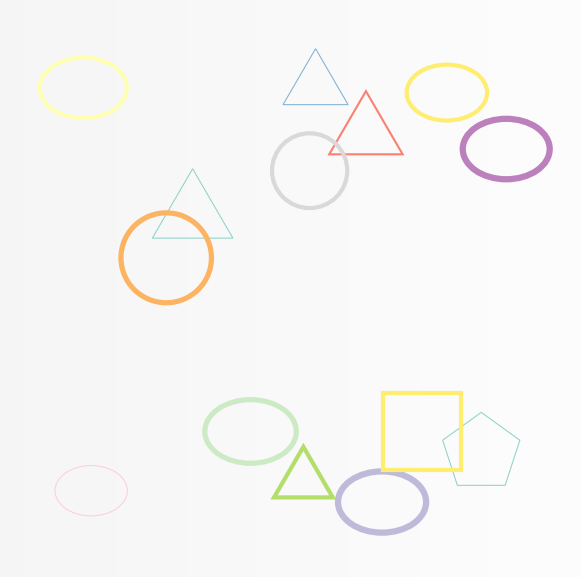[{"shape": "pentagon", "thickness": 0.5, "radius": 0.35, "center": [0.828, 0.215]}, {"shape": "triangle", "thickness": 0.5, "radius": 0.4, "center": [0.331, 0.627]}, {"shape": "oval", "thickness": 2, "radius": 0.37, "center": [0.143, 0.847]}, {"shape": "oval", "thickness": 3, "radius": 0.38, "center": [0.657, 0.13]}, {"shape": "triangle", "thickness": 1, "radius": 0.36, "center": [0.63, 0.768]}, {"shape": "triangle", "thickness": 0.5, "radius": 0.32, "center": [0.543, 0.85]}, {"shape": "circle", "thickness": 2.5, "radius": 0.39, "center": [0.286, 0.553]}, {"shape": "triangle", "thickness": 2, "radius": 0.29, "center": [0.522, 0.167]}, {"shape": "oval", "thickness": 0.5, "radius": 0.31, "center": [0.157, 0.149]}, {"shape": "circle", "thickness": 2, "radius": 0.32, "center": [0.533, 0.704]}, {"shape": "oval", "thickness": 3, "radius": 0.37, "center": [0.871, 0.741]}, {"shape": "oval", "thickness": 2.5, "radius": 0.39, "center": [0.431, 0.252]}, {"shape": "square", "thickness": 2, "radius": 0.34, "center": [0.726, 0.252]}, {"shape": "oval", "thickness": 2, "radius": 0.35, "center": [0.769, 0.839]}]